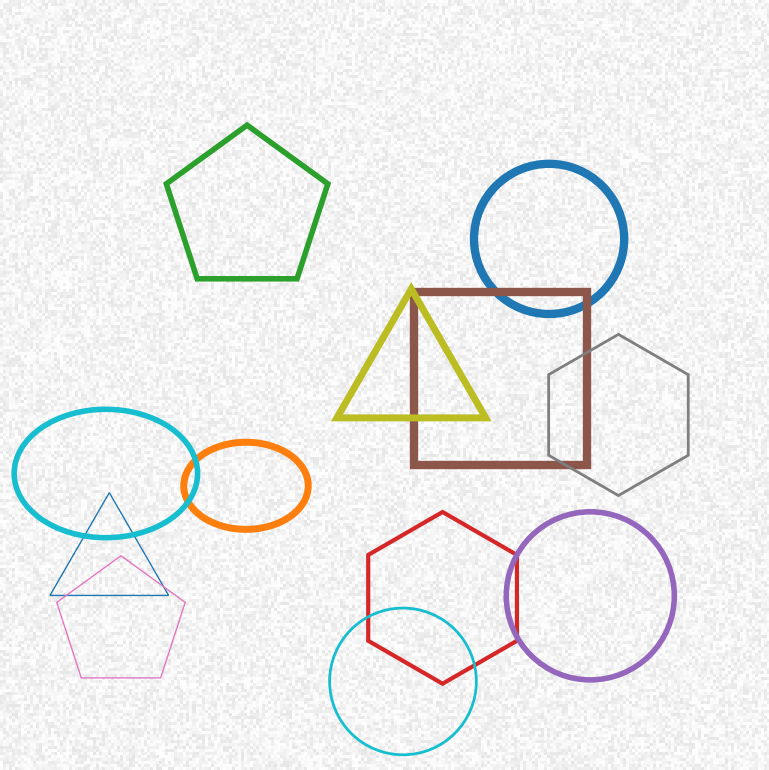[{"shape": "triangle", "thickness": 0.5, "radius": 0.44, "center": [0.142, 0.271]}, {"shape": "circle", "thickness": 3, "radius": 0.49, "center": [0.713, 0.69]}, {"shape": "oval", "thickness": 2.5, "radius": 0.4, "center": [0.319, 0.369]}, {"shape": "pentagon", "thickness": 2, "radius": 0.55, "center": [0.321, 0.727]}, {"shape": "hexagon", "thickness": 1.5, "radius": 0.56, "center": [0.575, 0.224]}, {"shape": "circle", "thickness": 2, "radius": 0.55, "center": [0.767, 0.226]}, {"shape": "square", "thickness": 3, "radius": 0.56, "center": [0.65, 0.509]}, {"shape": "pentagon", "thickness": 0.5, "radius": 0.44, "center": [0.157, 0.191]}, {"shape": "hexagon", "thickness": 1, "radius": 0.52, "center": [0.803, 0.461]}, {"shape": "triangle", "thickness": 2.5, "radius": 0.56, "center": [0.534, 0.513]}, {"shape": "circle", "thickness": 1, "radius": 0.48, "center": [0.523, 0.115]}, {"shape": "oval", "thickness": 2, "radius": 0.6, "center": [0.137, 0.385]}]